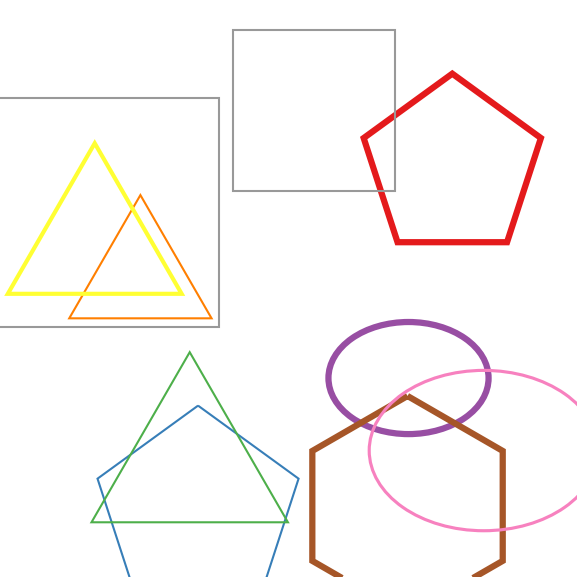[{"shape": "pentagon", "thickness": 3, "radius": 0.81, "center": [0.783, 0.71]}, {"shape": "pentagon", "thickness": 1, "radius": 0.92, "center": [0.343, 0.114]}, {"shape": "triangle", "thickness": 1, "radius": 0.98, "center": [0.329, 0.193]}, {"shape": "oval", "thickness": 3, "radius": 0.69, "center": [0.707, 0.345]}, {"shape": "triangle", "thickness": 1, "radius": 0.71, "center": [0.243, 0.519]}, {"shape": "triangle", "thickness": 2, "radius": 0.87, "center": [0.164, 0.577]}, {"shape": "hexagon", "thickness": 3, "radius": 0.95, "center": [0.706, 0.123]}, {"shape": "oval", "thickness": 1.5, "radius": 0.99, "center": [0.838, 0.219]}, {"shape": "square", "thickness": 1, "radius": 0.99, "center": [0.182, 0.631]}, {"shape": "square", "thickness": 1, "radius": 0.7, "center": [0.544, 0.808]}]